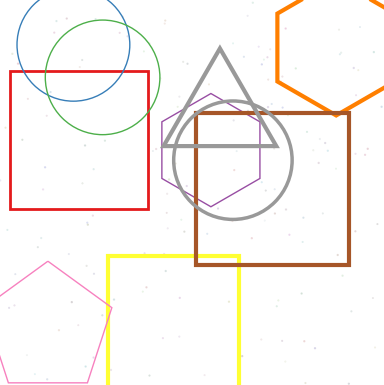[{"shape": "square", "thickness": 2, "radius": 0.9, "center": [0.206, 0.637]}, {"shape": "circle", "thickness": 1, "radius": 0.73, "center": [0.191, 0.884]}, {"shape": "circle", "thickness": 1, "radius": 0.74, "center": [0.266, 0.799]}, {"shape": "hexagon", "thickness": 1, "radius": 0.74, "center": [0.548, 0.61]}, {"shape": "hexagon", "thickness": 3, "radius": 0.88, "center": [0.873, 0.877]}, {"shape": "square", "thickness": 3, "radius": 0.85, "center": [0.451, 0.166]}, {"shape": "square", "thickness": 3, "radius": 0.99, "center": [0.708, 0.509]}, {"shape": "pentagon", "thickness": 1, "radius": 0.87, "center": [0.124, 0.147]}, {"shape": "circle", "thickness": 2.5, "radius": 0.77, "center": [0.605, 0.584]}, {"shape": "triangle", "thickness": 3, "radius": 0.85, "center": [0.571, 0.705]}]